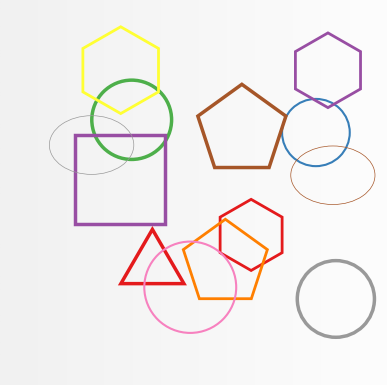[{"shape": "triangle", "thickness": 2.5, "radius": 0.47, "center": [0.393, 0.31]}, {"shape": "hexagon", "thickness": 2, "radius": 0.46, "center": [0.648, 0.39]}, {"shape": "circle", "thickness": 1.5, "radius": 0.44, "center": [0.815, 0.656]}, {"shape": "circle", "thickness": 2.5, "radius": 0.51, "center": [0.34, 0.689]}, {"shape": "hexagon", "thickness": 2, "radius": 0.49, "center": [0.846, 0.817]}, {"shape": "square", "thickness": 2.5, "radius": 0.58, "center": [0.31, 0.534]}, {"shape": "pentagon", "thickness": 2, "radius": 0.57, "center": [0.582, 0.316]}, {"shape": "hexagon", "thickness": 2, "radius": 0.56, "center": [0.311, 0.818]}, {"shape": "oval", "thickness": 0.5, "radius": 0.54, "center": [0.859, 0.545]}, {"shape": "pentagon", "thickness": 2.5, "radius": 0.6, "center": [0.624, 0.662]}, {"shape": "circle", "thickness": 1.5, "radius": 0.59, "center": [0.491, 0.254]}, {"shape": "oval", "thickness": 0.5, "radius": 0.54, "center": [0.236, 0.623]}, {"shape": "circle", "thickness": 2.5, "radius": 0.5, "center": [0.867, 0.224]}]